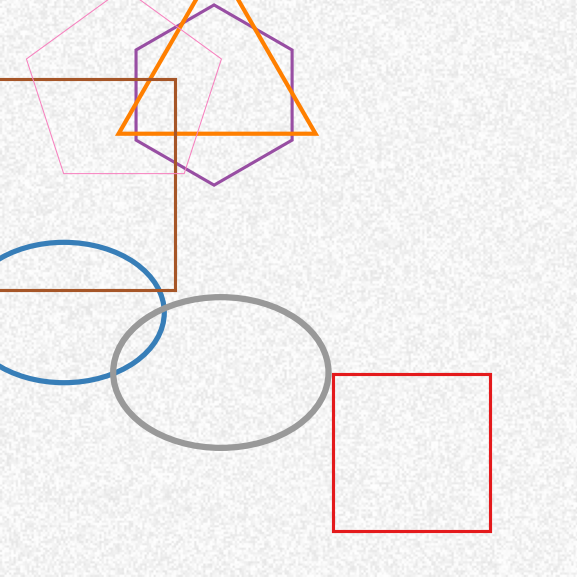[{"shape": "square", "thickness": 1.5, "radius": 0.68, "center": [0.713, 0.216]}, {"shape": "oval", "thickness": 2.5, "radius": 0.87, "center": [0.111, 0.458]}, {"shape": "hexagon", "thickness": 1.5, "radius": 0.78, "center": [0.371, 0.835]}, {"shape": "triangle", "thickness": 2, "radius": 0.98, "center": [0.376, 0.866]}, {"shape": "square", "thickness": 1.5, "radius": 0.91, "center": [0.121, 0.679]}, {"shape": "pentagon", "thickness": 0.5, "radius": 0.89, "center": [0.215, 0.842]}, {"shape": "oval", "thickness": 3, "radius": 0.93, "center": [0.382, 0.354]}]